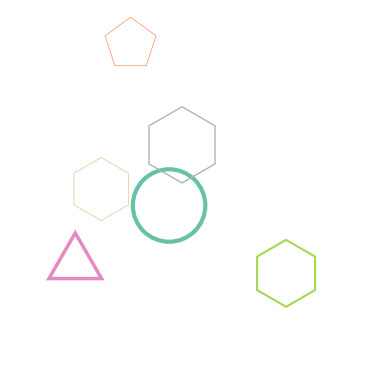[{"shape": "circle", "thickness": 3, "radius": 0.47, "center": [0.439, 0.466]}, {"shape": "pentagon", "thickness": 0.5, "radius": 0.35, "center": [0.339, 0.886]}, {"shape": "triangle", "thickness": 2.5, "radius": 0.4, "center": [0.195, 0.316]}, {"shape": "hexagon", "thickness": 1.5, "radius": 0.43, "center": [0.743, 0.29]}, {"shape": "hexagon", "thickness": 0.5, "radius": 0.41, "center": [0.263, 0.509]}, {"shape": "hexagon", "thickness": 1, "radius": 0.49, "center": [0.473, 0.624]}]